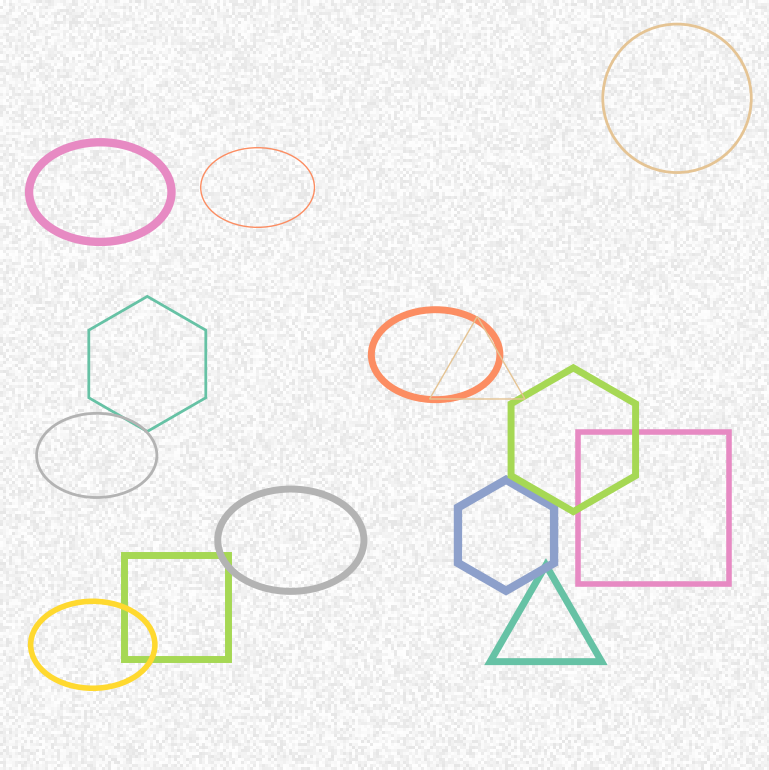[{"shape": "hexagon", "thickness": 1, "radius": 0.44, "center": [0.191, 0.527]}, {"shape": "triangle", "thickness": 2.5, "radius": 0.42, "center": [0.709, 0.183]}, {"shape": "oval", "thickness": 0.5, "radius": 0.37, "center": [0.335, 0.756]}, {"shape": "oval", "thickness": 2.5, "radius": 0.42, "center": [0.566, 0.539]}, {"shape": "hexagon", "thickness": 3, "radius": 0.36, "center": [0.657, 0.305]}, {"shape": "square", "thickness": 2, "radius": 0.49, "center": [0.849, 0.34]}, {"shape": "oval", "thickness": 3, "radius": 0.46, "center": [0.13, 0.751]}, {"shape": "square", "thickness": 2.5, "radius": 0.34, "center": [0.229, 0.212]}, {"shape": "hexagon", "thickness": 2.5, "radius": 0.47, "center": [0.745, 0.429]}, {"shape": "oval", "thickness": 2, "radius": 0.4, "center": [0.12, 0.163]}, {"shape": "circle", "thickness": 1, "radius": 0.48, "center": [0.879, 0.872]}, {"shape": "triangle", "thickness": 0.5, "radius": 0.36, "center": [0.62, 0.518]}, {"shape": "oval", "thickness": 1, "radius": 0.39, "center": [0.126, 0.409]}, {"shape": "oval", "thickness": 2.5, "radius": 0.47, "center": [0.378, 0.298]}]